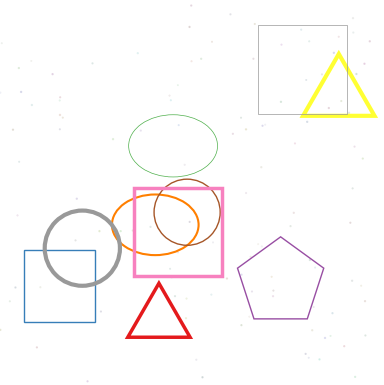[{"shape": "triangle", "thickness": 2.5, "radius": 0.47, "center": [0.413, 0.171]}, {"shape": "square", "thickness": 1, "radius": 0.46, "center": [0.155, 0.257]}, {"shape": "oval", "thickness": 0.5, "radius": 0.58, "center": [0.45, 0.621]}, {"shape": "pentagon", "thickness": 1, "radius": 0.59, "center": [0.729, 0.267]}, {"shape": "oval", "thickness": 1.5, "radius": 0.56, "center": [0.403, 0.416]}, {"shape": "triangle", "thickness": 3, "radius": 0.54, "center": [0.88, 0.753]}, {"shape": "circle", "thickness": 1, "radius": 0.43, "center": [0.486, 0.449]}, {"shape": "square", "thickness": 2.5, "radius": 0.57, "center": [0.462, 0.397]}, {"shape": "circle", "thickness": 3, "radius": 0.49, "center": [0.214, 0.355]}, {"shape": "square", "thickness": 0.5, "radius": 0.58, "center": [0.785, 0.819]}]